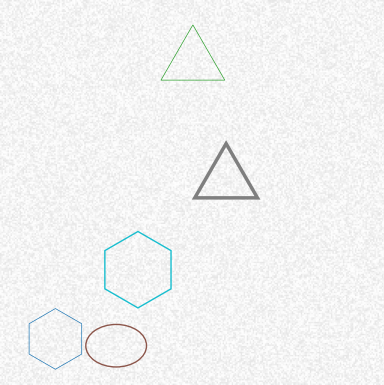[{"shape": "hexagon", "thickness": 0.5, "radius": 0.39, "center": [0.144, 0.12]}, {"shape": "triangle", "thickness": 0.5, "radius": 0.48, "center": [0.501, 0.84]}, {"shape": "oval", "thickness": 1, "radius": 0.39, "center": [0.302, 0.102]}, {"shape": "triangle", "thickness": 2.5, "radius": 0.47, "center": [0.587, 0.533]}, {"shape": "hexagon", "thickness": 1, "radius": 0.5, "center": [0.358, 0.299]}]